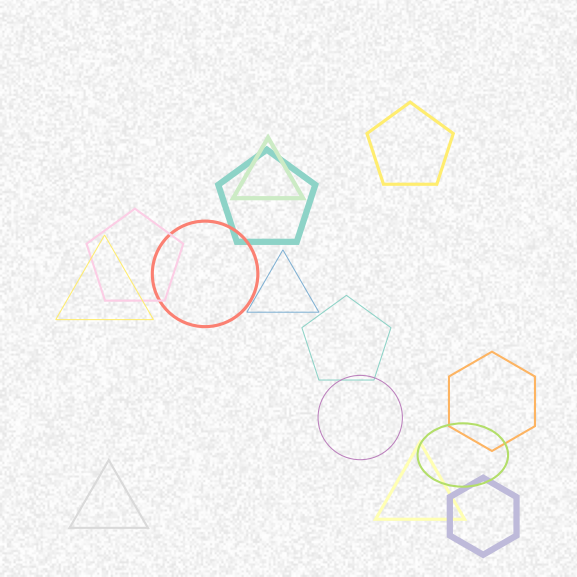[{"shape": "pentagon", "thickness": 0.5, "radius": 0.41, "center": [0.6, 0.407]}, {"shape": "pentagon", "thickness": 3, "radius": 0.44, "center": [0.462, 0.652]}, {"shape": "triangle", "thickness": 1.5, "radius": 0.45, "center": [0.727, 0.144]}, {"shape": "hexagon", "thickness": 3, "radius": 0.33, "center": [0.837, 0.105]}, {"shape": "circle", "thickness": 1.5, "radius": 0.46, "center": [0.355, 0.525]}, {"shape": "triangle", "thickness": 0.5, "radius": 0.36, "center": [0.49, 0.495]}, {"shape": "hexagon", "thickness": 1, "radius": 0.43, "center": [0.852, 0.304]}, {"shape": "oval", "thickness": 1, "radius": 0.39, "center": [0.801, 0.211]}, {"shape": "pentagon", "thickness": 1, "radius": 0.44, "center": [0.234, 0.55]}, {"shape": "triangle", "thickness": 1, "radius": 0.39, "center": [0.188, 0.124]}, {"shape": "circle", "thickness": 0.5, "radius": 0.37, "center": [0.624, 0.276]}, {"shape": "triangle", "thickness": 2, "radius": 0.35, "center": [0.464, 0.691]}, {"shape": "pentagon", "thickness": 1.5, "radius": 0.39, "center": [0.71, 0.744]}, {"shape": "triangle", "thickness": 0.5, "radius": 0.49, "center": [0.181, 0.495]}]